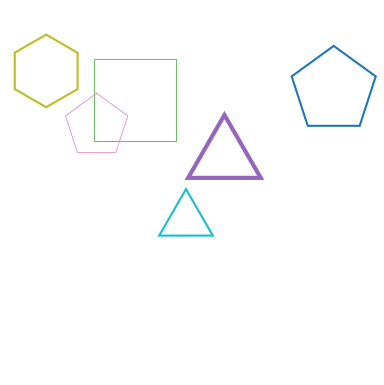[{"shape": "pentagon", "thickness": 1.5, "radius": 0.57, "center": [0.867, 0.766]}, {"shape": "square", "thickness": 0.5, "radius": 0.53, "center": [0.35, 0.74]}, {"shape": "triangle", "thickness": 3, "radius": 0.54, "center": [0.583, 0.592]}, {"shape": "pentagon", "thickness": 0.5, "radius": 0.43, "center": [0.251, 0.673]}, {"shape": "hexagon", "thickness": 1.5, "radius": 0.47, "center": [0.12, 0.816]}, {"shape": "triangle", "thickness": 1.5, "radius": 0.4, "center": [0.483, 0.428]}]